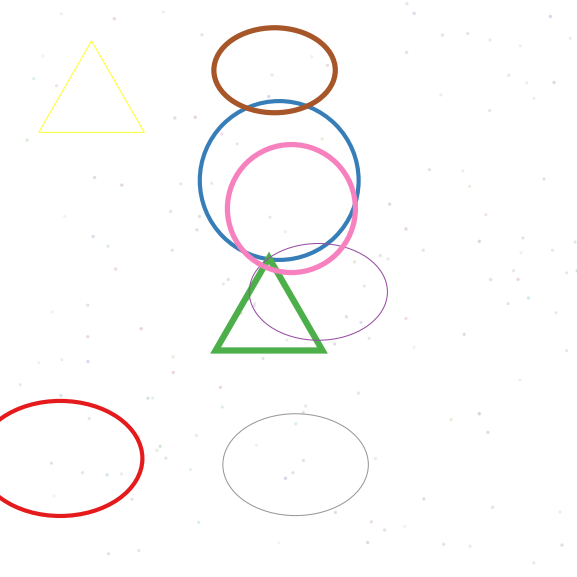[{"shape": "oval", "thickness": 2, "radius": 0.71, "center": [0.104, 0.205]}, {"shape": "circle", "thickness": 2, "radius": 0.69, "center": [0.483, 0.687]}, {"shape": "triangle", "thickness": 3, "radius": 0.53, "center": [0.466, 0.446]}, {"shape": "oval", "thickness": 0.5, "radius": 0.6, "center": [0.551, 0.494]}, {"shape": "triangle", "thickness": 0.5, "radius": 0.53, "center": [0.159, 0.823]}, {"shape": "oval", "thickness": 2.5, "radius": 0.53, "center": [0.475, 0.877]}, {"shape": "circle", "thickness": 2.5, "radius": 0.55, "center": [0.505, 0.638]}, {"shape": "oval", "thickness": 0.5, "radius": 0.63, "center": [0.512, 0.195]}]